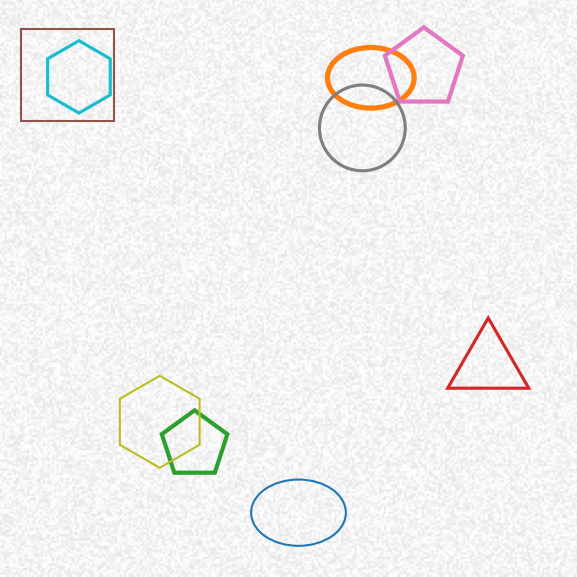[{"shape": "oval", "thickness": 1, "radius": 0.41, "center": [0.517, 0.111]}, {"shape": "oval", "thickness": 2.5, "radius": 0.37, "center": [0.642, 0.864]}, {"shape": "pentagon", "thickness": 2, "radius": 0.3, "center": [0.337, 0.229]}, {"shape": "triangle", "thickness": 1.5, "radius": 0.41, "center": [0.845, 0.367]}, {"shape": "square", "thickness": 1, "radius": 0.4, "center": [0.117, 0.869]}, {"shape": "pentagon", "thickness": 2, "radius": 0.36, "center": [0.734, 0.881]}, {"shape": "circle", "thickness": 1.5, "radius": 0.37, "center": [0.627, 0.778]}, {"shape": "hexagon", "thickness": 1, "radius": 0.4, "center": [0.277, 0.269]}, {"shape": "hexagon", "thickness": 1.5, "radius": 0.31, "center": [0.137, 0.866]}]